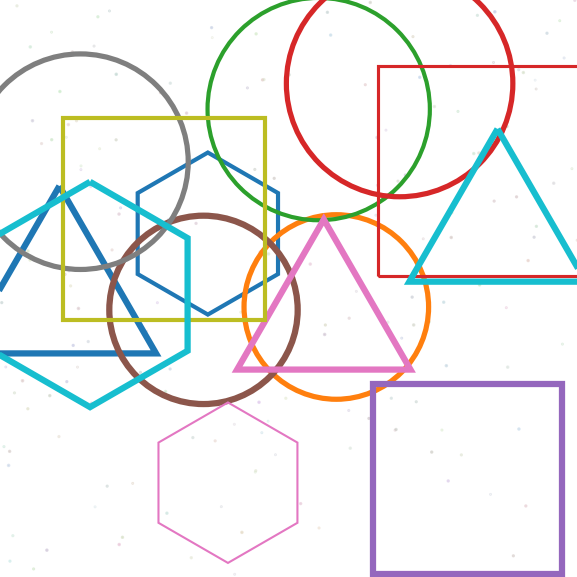[{"shape": "triangle", "thickness": 3, "radius": 0.97, "center": [0.103, 0.484]}, {"shape": "hexagon", "thickness": 2, "radius": 0.7, "center": [0.36, 0.595]}, {"shape": "circle", "thickness": 2.5, "radius": 0.8, "center": [0.582, 0.468]}, {"shape": "circle", "thickness": 2, "radius": 0.96, "center": [0.552, 0.81]}, {"shape": "square", "thickness": 1.5, "radius": 0.91, "center": [0.837, 0.703]}, {"shape": "circle", "thickness": 2.5, "radius": 0.98, "center": [0.692, 0.854]}, {"shape": "square", "thickness": 3, "radius": 0.82, "center": [0.809, 0.17]}, {"shape": "circle", "thickness": 3, "radius": 0.82, "center": [0.352, 0.463]}, {"shape": "triangle", "thickness": 3, "radius": 0.87, "center": [0.561, 0.446]}, {"shape": "hexagon", "thickness": 1, "radius": 0.69, "center": [0.395, 0.163]}, {"shape": "circle", "thickness": 2.5, "radius": 0.93, "center": [0.139, 0.719]}, {"shape": "square", "thickness": 2, "radius": 0.88, "center": [0.284, 0.62]}, {"shape": "triangle", "thickness": 3, "radius": 0.88, "center": [0.861, 0.6]}, {"shape": "hexagon", "thickness": 3, "radius": 0.98, "center": [0.156, 0.489]}]